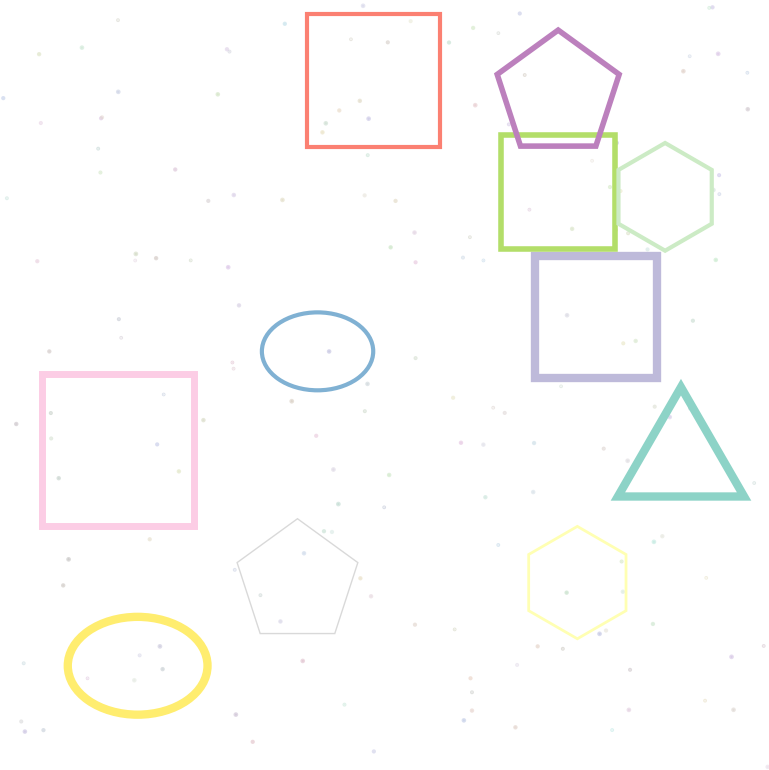[{"shape": "triangle", "thickness": 3, "radius": 0.47, "center": [0.884, 0.403]}, {"shape": "hexagon", "thickness": 1, "radius": 0.36, "center": [0.75, 0.243]}, {"shape": "square", "thickness": 3, "radius": 0.4, "center": [0.774, 0.588]}, {"shape": "square", "thickness": 1.5, "radius": 0.43, "center": [0.485, 0.896]}, {"shape": "oval", "thickness": 1.5, "radius": 0.36, "center": [0.412, 0.544]}, {"shape": "square", "thickness": 2, "radius": 0.37, "center": [0.725, 0.75]}, {"shape": "square", "thickness": 2.5, "radius": 0.49, "center": [0.154, 0.416]}, {"shape": "pentagon", "thickness": 0.5, "radius": 0.41, "center": [0.386, 0.244]}, {"shape": "pentagon", "thickness": 2, "radius": 0.42, "center": [0.725, 0.878]}, {"shape": "hexagon", "thickness": 1.5, "radius": 0.35, "center": [0.864, 0.744]}, {"shape": "oval", "thickness": 3, "radius": 0.45, "center": [0.179, 0.135]}]